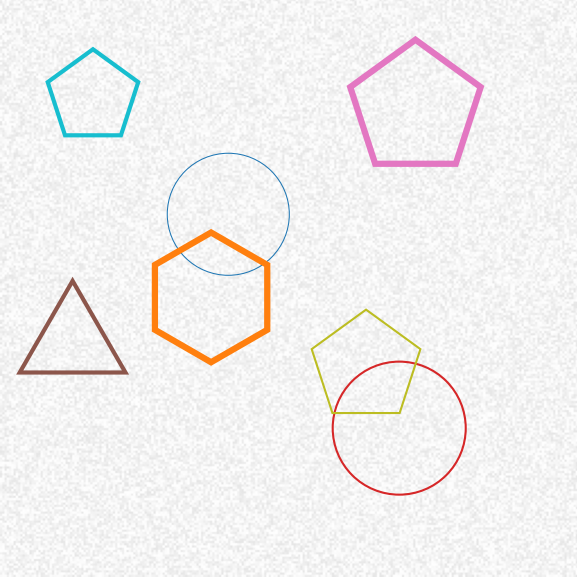[{"shape": "circle", "thickness": 0.5, "radius": 0.53, "center": [0.395, 0.628]}, {"shape": "hexagon", "thickness": 3, "radius": 0.56, "center": [0.366, 0.484]}, {"shape": "circle", "thickness": 1, "radius": 0.58, "center": [0.691, 0.258]}, {"shape": "triangle", "thickness": 2, "radius": 0.53, "center": [0.126, 0.407]}, {"shape": "pentagon", "thickness": 3, "radius": 0.59, "center": [0.719, 0.812]}, {"shape": "pentagon", "thickness": 1, "radius": 0.49, "center": [0.634, 0.364]}, {"shape": "pentagon", "thickness": 2, "radius": 0.41, "center": [0.161, 0.831]}]